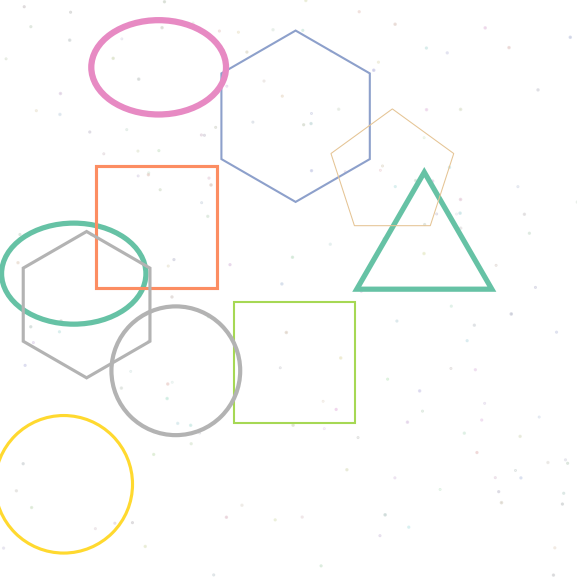[{"shape": "triangle", "thickness": 2.5, "radius": 0.68, "center": [0.735, 0.566]}, {"shape": "oval", "thickness": 2.5, "radius": 0.62, "center": [0.128, 0.525]}, {"shape": "square", "thickness": 1.5, "radius": 0.52, "center": [0.271, 0.606]}, {"shape": "hexagon", "thickness": 1, "radius": 0.74, "center": [0.512, 0.798]}, {"shape": "oval", "thickness": 3, "radius": 0.58, "center": [0.275, 0.883]}, {"shape": "square", "thickness": 1, "radius": 0.52, "center": [0.51, 0.371]}, {"shape": "circle", "thickness": 1.5, "radius": 0.6, "center": [0.11, 0.161]}, {"shape": "pentagon", "thickness": 0.5, "radius": 0.56, "center": [0.679, 0.699]}, {"shape": "hexagon", "thickness": 1.5, "radius": 0.63, "center": [0.15, 0.472]}, {"shape": "circle", "thickness": 2, "radius": 0.56, "center": [0.304, 0.357]}]